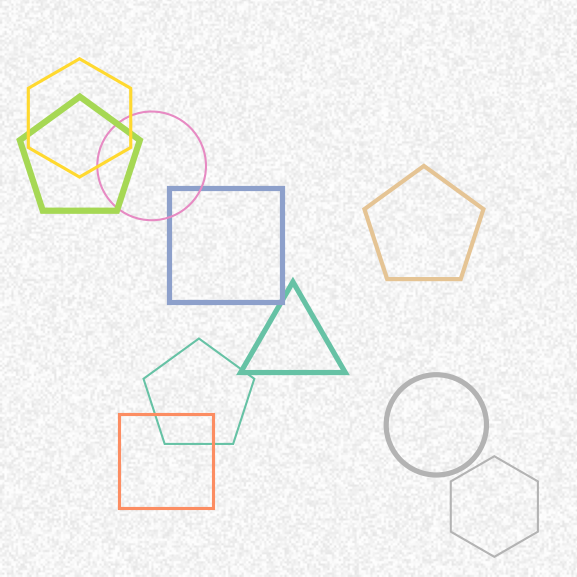[{"shape": "pentagon", "thickness": 1, "radius": 0.5, "center": [0.344, 0.312]}, {"shape": "triangle", "thickness": 2.5, "radius": 0.52, "center": [0.507, 0.406]}, {"shape": "square", "thickness": 1.5, "radius": 0.41, "center": [0.288, 0.2]}, {"shape": "square", "thickness": 2.5, "radius": 0.49, "center": [0.39, 0.575]}, {"shape": "circle", "thickness": 1, "radius": 0.47, "center": [0.263, 0.712]}, {"shape": "pentagon", "thickness": 3, "radius": 0.55, "center": [0.138, 0.723]}, {"shape": "hexagon", "thickness": 1.5, "radius": 0.51, "center": [0.138, 0.795]}, {"shape": "pentagon", "thickness": 2, "radius": 0.54, "center": [0.734, 0.603]}, {"shape": "hexagon", "thickness": 1, "radius": 0.44, "center": [0.856, 0.122]}, {"shape": "circle", "thickness": 2.5, "radius": 0.43, "center": [0.756, 0.263]}]